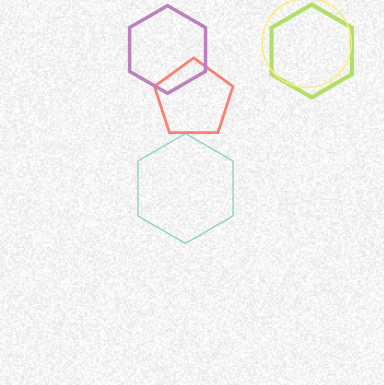[{"shape": "hexagon", "thickness": 1, "radius": 0.71, "center": [0.482, 0.51]}, {"shape": "pentagon", "thickness": 2, "radius": 0.54, "center": [0.503, 0.742]}, {"shape": "hexagon", "thickness": 3, "radius": 0.6, "center": [0.81, 0.868]}, {"shape": "hexagon", "thickness": 2.5, "radius": 0.57, "center": [0.435, 0.872]}, {"shape": "circle", "thickness": 1, "radius": 0.58, "center": [0.797, 0.889]}]